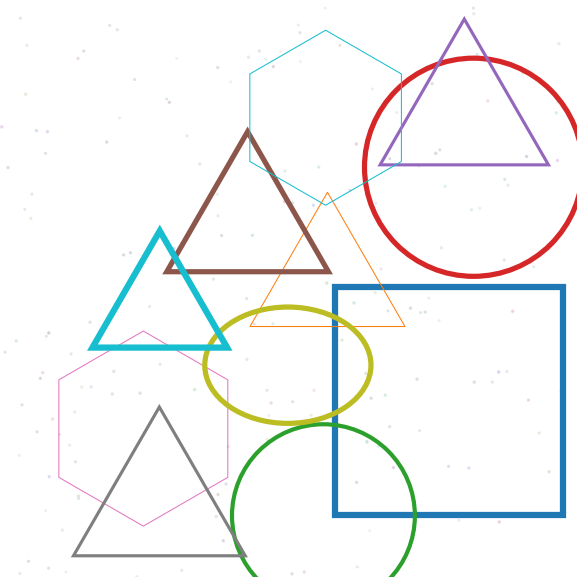[{"shape": "square", "thickness": 3, "radius": 0.99, "center": [0.778, 0.305]}, {"shape": "triangle", "thickness": 0.5, "radius": 0.78, "center": [0.567, 0.511]}, {"shape": "circle", "thickness": 2, "radius": 0.79, "center": [0.56, 0.106]}, {"shape": "circle", "thickness": 2.5, "radius": 0.94, "center": [0.82, 0.71]}, {"shape": "triangle", "thickness": 1.5, "radius": 0.84, "center": [0.804, 0.798]}, {"shape": "triangle", "thickness": 2.5, "radius": 0.81, "center": [0.429, 0.609]}, {"shape": "hexagon", "thickness": 0.5, "radius": 0.84, "center": [0.248, 0.257]}, {"shape": "triangle", "thickness": 1.5, "radius": 0.86, "center": [0.276, 0.123]}, {"shape": "oval", "thickness": 2.5, "radius": 0.72, "center": [0.498, 0.367]}, {"shape": "triangle", "thickness": 3, "radius": 0.67, "center": [0.277, 0.465]}, {"shape": "hexagon", "thickness": 0.5, "radius": 0.76, "center": [0.564, 0.795]}]